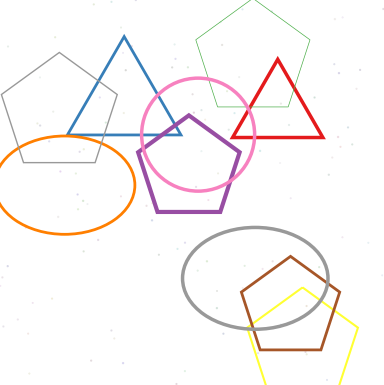[{"shape": "triangle", "thickness": 2.5, "radius": 0.68, "center": [0.721, 0.71]}, {"shape": "triangle", "thickness": 2, "radius": 0.85, "center": [0.323, 0.735]}, {"shape": "pentagon", "thickness": 0.5, "radius": 0.78, "center": [0.657, 0.848]}, {"shape": "pentagon", "thickness": 3, "radius": 0.69, "center": [0.491, 0.562]}, {"shape": "oval", "thickness": 2, "radius": 0.91, "center": [0.168, 0.519]}, {"shape": "pentagon", "thickness": 1.5, "radius": 0.76, "center": [0.786, 0.102]}, {"shape": "pentagon", "thickness": 2, "radius": 0.67, "center": [0.755, 0.2]}, {"shape": "circle", "thickness": 2.5, "radius": 0.73, "center": [0.515, 0.65]}, {"shape": "pentagon", "thickness": 1, "radius": 0.79, "center": [0.154, 0.706]}, {"shape": "oval", "thickness": 2.5, "radius": 0.94, "center": [0.663, 0.277]}]